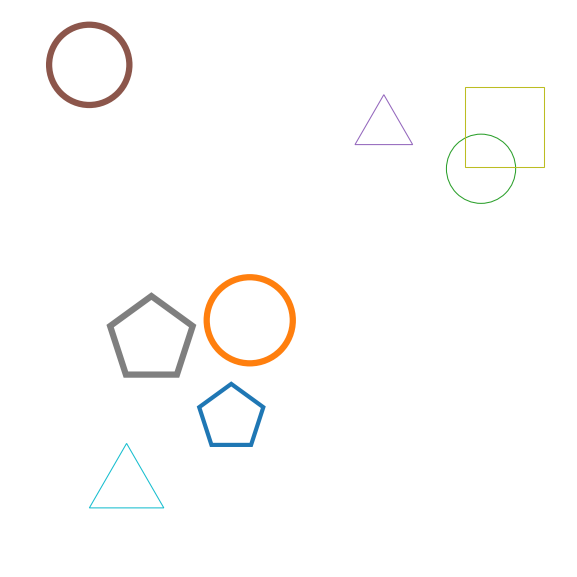[{"shape": "pentagon", "thickness": 2, "radius": 0.29, "center": [0.4, 0.276]}, {"shape": "circle", "thickness": 3, "radius": 0.37, "center": [0.432, 0.445]}, {"shape": "circle", "thickness": 0.5, "radius": 0.3, "center": [0.833, 0.707]}, {"shape": "triangle", "thickness": 0.5, "radius": 0.29, "center": [0.665, 0.778]}, {"shape": "circle", "thickness": 3, "radius": 0.35, "center": [0.155, 0.887]}, {"shape": "pentagon", "thickness": 3, "radius": 0.38, "center": [0.262, 0.411]}, {"shape": "square", "thickness": 0.5, "radius": 0.35, "center": [0.874, 0.779]}, {"shape": "triangle", "thickness": 0.5, "radius": 0.37, "center": [0.219, 0.157]}]